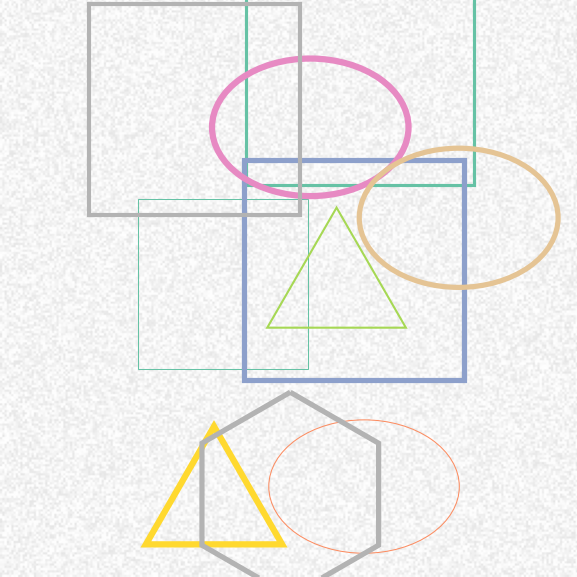[{"shape": "square", "thickness": 1.5, "radius": 0.99, "center": [0.624, 0.877]}, {"shape": "square", "thickness": 0.5, "radius": 0.74, "center": [0.385, 0.507]}, {"shape": "oval", "thickness": 0.5, "radius": 0.82, "center": [0.63, 0.157]}, {"shape": "square", "thickness": 2.5, "radius": 0.95, "center": [0.613, 0.532]}, {"shape": "oval", "thickness": 3, "radius": 0.85, "center": [0.537, 0.779]}, {"shape": "triangle", "thickness": 1, "radius": 0.69, "center": [0.583, 0.501]}, {"shape": "triangle", "thickness": 3, "radius": 0.68, "center": [0.371, 0.125]}, {"shape": "oval", "thickness": 2.5, "radius": 0.86, "center": [0.794, 0.622]}, {"shape": "square", "thickness": 2, "radius": 0.92, "center": [0.337, 0.809]}, {"shape": "hexagon", "thickness": 2.5, "radius": 0.88, "center": [0.503, 0.143]}]